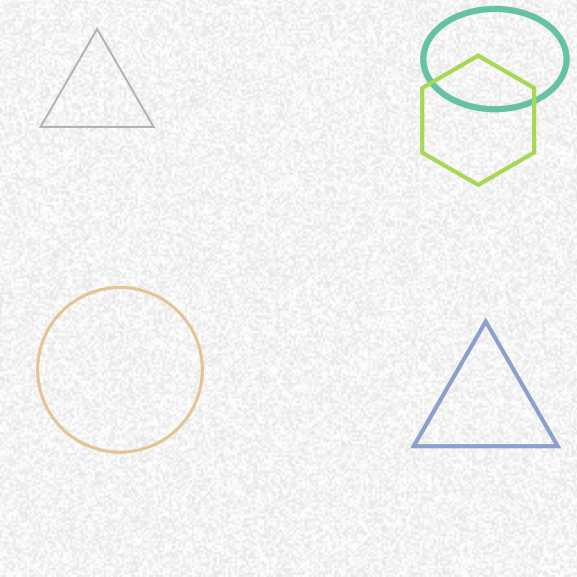[{"shape": "oval", "thickness": 3, "radius": 0.62, "center": [0.857, 0.897]}, {"shape": "triangle", "thickness": 2, "radius": 0.72, "center": [0.841, 0.298]}, {"shape": "hexagon", "thickness": 2, "radius": 0.56, "center": [0.828, 0.791]}, {"shape": "circle", "thickness": 1.5, "radius": 0.71, "center": [0.208, 0.359]}, {"shape": "triangle", "thickness": 1, "radius": 0.57, "center": [0.168, 0.836]}]